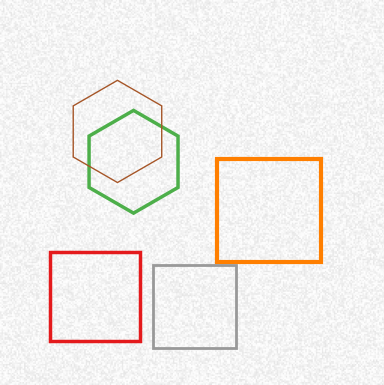[{"shape": "square", "thickness": 2.5, "radius": 0.58, "center": [0.246, 0.23]}, {"shape": "hexagon", "thickness": 2.5, "radius": 0.67, "center": [0.347, 0.58]}, {"shape": "square", "thickness": 3, "radius": 0.67, "center": [0.698, 0.453]}, {"shape": "hexagon", "thickness": 1, "radius": 0.66, "center": [0.305, 0.659]}, {"shape": "square", "thickness": 2, "radius": 0.54, "center": [0.506, 0.205]}]